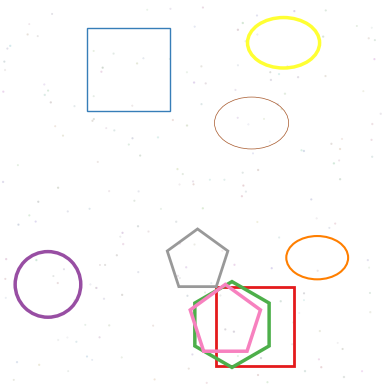[{"shape": "square", "thickness": 2, "radius": 0.51, "center": [0.661, 0.152]}, {"shape": "square", "thickness": 1, "radius": 0.54, "center": [0.333, 0.819]}, {"shape": "hexagon", "thickness": 2.5, "radius": 0.56, "center": [0.603, 0.157]}, {"shape": "circle", "thickness": 2.5, "radius": 0.43, "center": [0.125, 0.261]}, {"shape": "oval", "thickness": 1.5, "radius": 0.4, "center": [0.824, 0.331]}, {"shape": "oval", "thickness": 2.5, "radius": 0.47, "center": [0.737, 0.889]}, {"shape": "oval", "thickness": 0.5, "radius": 0.48, "center": [0.653, 0.68]}, {"shape": "pentagon", "thickness": 2.5, "radius": 0.48, "center": [0.585, 0.165]}, {"shape": "pentagon", "thickness": 2, "radius": 0.41, "center": [0.513, 0.322]}]